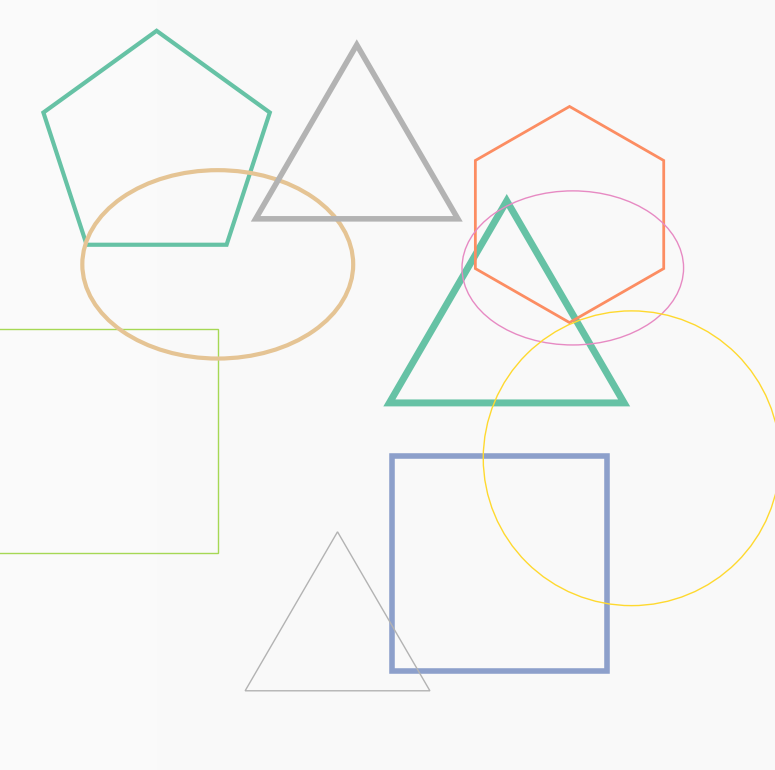[{"shape": "triangle", "thickness": 2.5, "radius": 0.87, "center": [0.654, 0.564]}, {"shape": "pentagon", "thickness": 1.5, "radius": 0.77, "center": [0.202, 0.806]}, {"shape": "hexagon", "thickness": 1, "radius": 0.7, "center": [0.735, 0.721]}, {"shape": "square", "thickness": 2, "radius": 0.7, "center": [0.645, 0.268]}, {"shape": "oval", "thickness": 0.5, "radius": 0.71, "center": [0.739, 0.652]}, {"shape": "square", "thickness": 0.5, "radius": 0.73, "center": [0.135, 0.427]}, {"shape": "circle", "thickness": 0.5, "radius": 0.96, "center": [0.815, 0.405]}, {"shape": "oval", "thickness": 1.5, "radius": 0.87, "center": [0.281, 0.657]}, {"shape": "triangle", "thickness": 0.5, "radius": 0.69, "center": [0.436, 0.172]}, {"shape": "triangle", "thickness": 2, "radius": 0.75, "center": [0.46, 0.791]}]